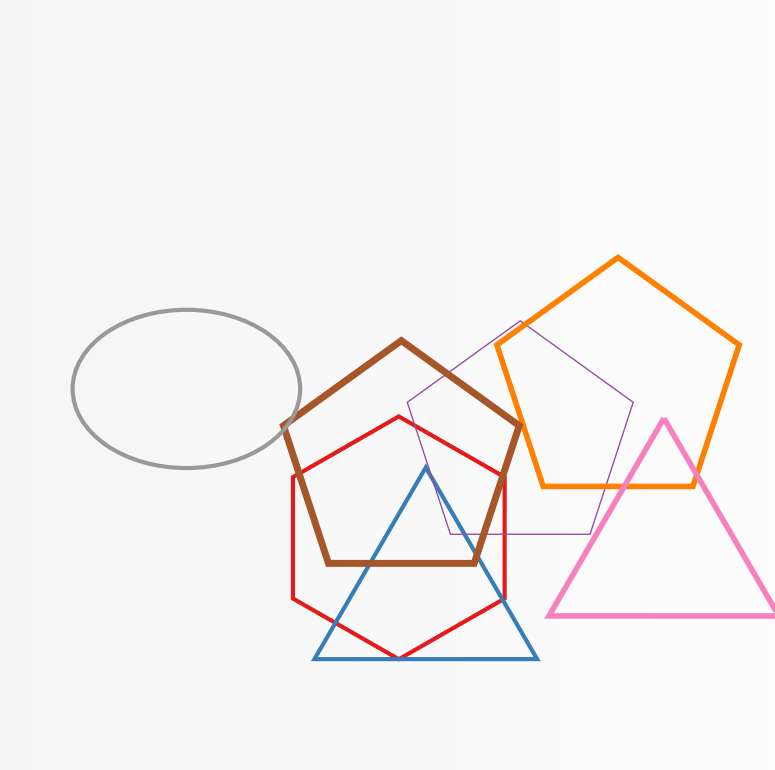[{"shape": "hexagon", "thickness": 1.5, "radius": 0.79, "center": [0.515, 0.302]}, {"shape": "triangle", "thickness": 1.5, "radius": 0.83, "center": [0.549, 0.227]}, {"shape": "pentagon", "thickness": 0.5, "radius": 0.77, "center": [0.671, 0.43]}, {"shape": "pentagon", "thickness": 2, "radius": 0.82, "center": [0.798, 0.501]}, {"shape": "pentagon", "thickness": 2.5, "radius": 0.8, "center": [0.518, 0.398]}, {"shape": "triangle", "thickness": 2, "radius": 0.86, "center": [0.857, 0.286]}, {"shape": "oval", "thickness": 1.5, "radius": 0.73, "center": [0.24, 0.495]}]